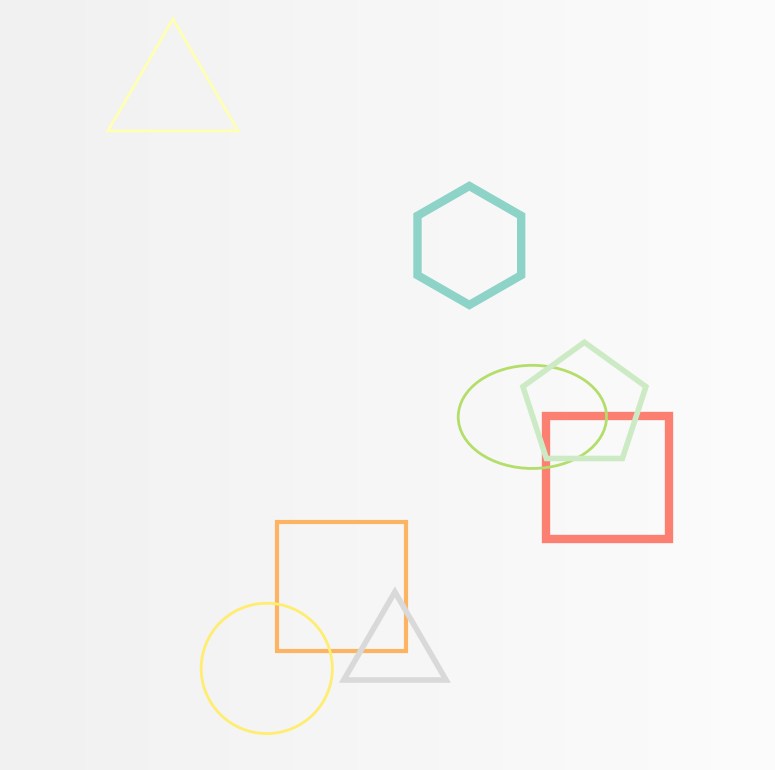[{"shape": "hexagon", "thickness": 3, "radius": 0.39, "center": [0.606, 0.681]}, {"shape": "triangle", "thickness": 1, "radius": 0.48, "center": [0.223, 0.878]}, {"shape": "square", "thickness": 3, "radius": 0.4, "center": [0.784, 0.38]}, {"shape": "square", "thickness": 1.5, "radius": 0.42, "center": [0.44, 0.238]}, {"shape": "oval", "thickness": 1, "radius": 0.48, "center": [0.687, 0.459]}, {"shape": "triangle", "thickness": 2, "radius": 0.38, "center": [0.51, 0.155]}, {"shape": "pentagon", "thickness": 2, "radius": 0.42, "center": [0.754, 0.472]}, {"shape": "circle", "thickness": 1, "radius": 0.42, "center": [0.344, 0.132]}]